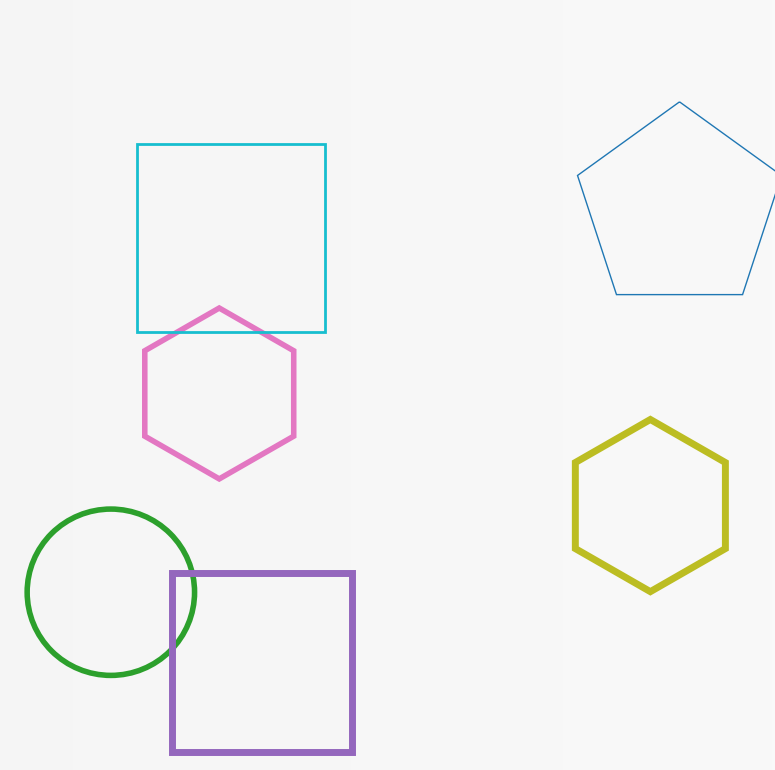[{"shape": "pentagon", "thickness": 0.5, "radius": 0.69, "center": [0.877, 0.729]}, {"shape": "circle", "thickness": 2, "radius": 0.54, "center": [0.143, 0.231]}, {"shape": "square", "thickness": 2.5, "radius": 0.58, "center": [0.339, 0.14]}, {"shape": "hexagon", "thickness": 2, "radius": 0.55, "center": [0.283, 0.489]}, {"shape": "hexagon", "thickness": 2.5, "radius": 0.56, "center": [0.839, 0.343]}, {"shape": "square", "thickness": 1, "radius": 0.61, "center": [0.298, 0.691]}]